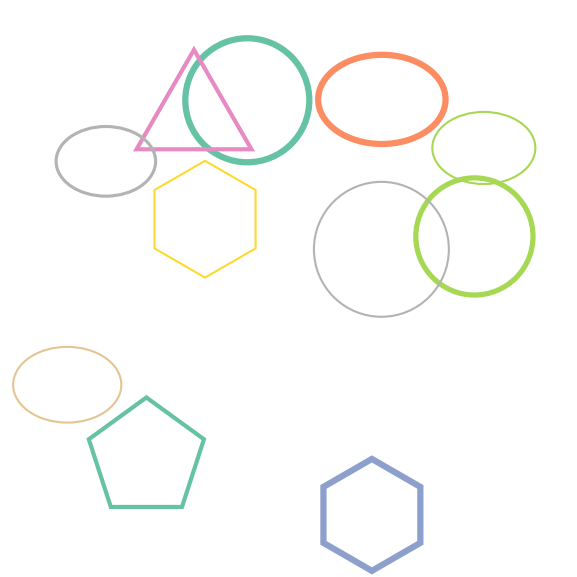[{"shape": "pentagon", "thickness": 2, "radius": 0.52, "center": [0.253, 0.206]}, {"shape": "circle", "thickness": 3, "radius": 0.54, "center": [0.428, 0.826]}, {"shape": "oval", "thickness": 3, "radius": 0.55, "center": [0.661, 0.827]}, {"shape": "hexagon", "thickness": 3, "radius": 0.48, "center": [0.644, 0.108]}, {"shape": "triangle", "thickness": 2, "radius": 0.57, "center": [0.336, 0.798]}, {"shape": "circle", "thickness": 2.5, "radius": 0.51, "center": [0.821, 0.59]}, {"shape": "oval", "thickness": 1, "radius": 0.45, "center": [0.838, 0.743]}, {"shape": "hexagon", "thickness": 1, "radius": 0.51, "center": [0.355, 0.62]}, {"shape": "oval", "thickness": 1, "radius": 0.47, "center": [0.116, 0.333]}, {"shape": "circle", "thickness": 1, "radius": 0.58, "center": [0.66, 0.567]}, {"shape": "oval", "thickness": 1.5, "radius": 0.43, "center": [0.183, 0.72]}]